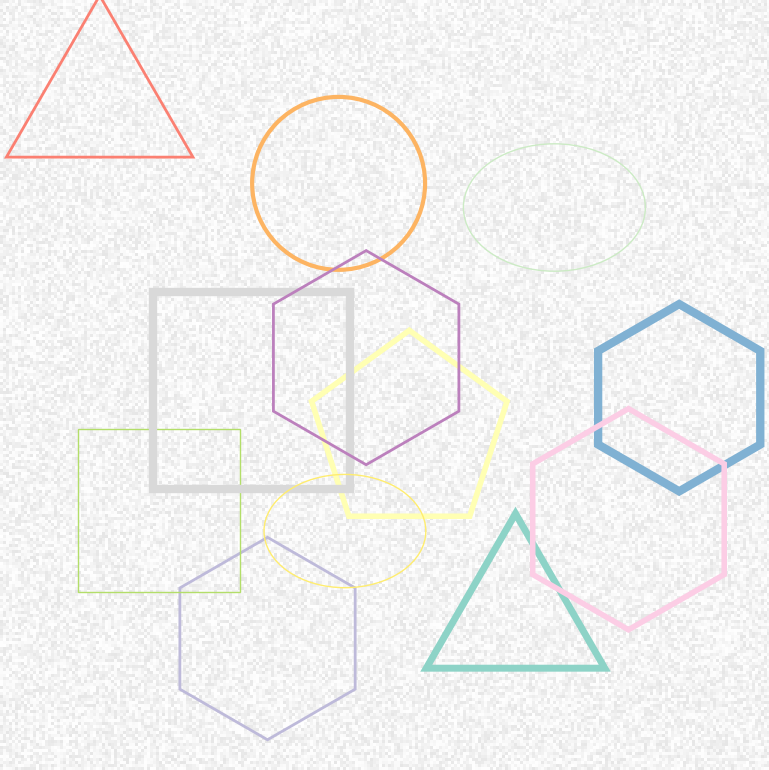[{"shape": "triangle", "thickness": 2.5, "radius": 0.67, "center": [0.669, 0.199]}, {"shape": "pentagon", "thickness": 2, "radius": 0.67, "center": [0.532, 0.438]}, {"shape": "hexagon", "thickness": 1, "radius": 0.66, "center": [0.347, 0.171]}, {"shape": "triangle", "thickness": 1, "radius": 0.7, "center": [0.129, 0.866]}, {"shape": "hexagon", "thickness": 3, "radius": 0.61, "center": [0.882, 0.483]}, {"shape": "circle", "thickness": 1.5, "radius": 0.56, "center": [0.44, 0.762]}, {"shape": "square", "thickness": 0.5, "radius": 0.53, "center": [0.207, 0.337]}, {"shape": "hexagon", "thickness": 2, "radius": 0.72, "center": [0.816, 0.326]}, {"shape": "square", "thickness": 3, "radius": 0.64, "center": [0.326, 0.493]}, {"shape": "hexagon", "thickness": 1, "radius": 0.7, "center": [0.476, 0.536]}, {"shape": "oval", "thickness": 0.5, "radius": 0.59, "center": [0.72, 0.731]}, {"shape": "oval", "thickness": 0.5, "radius": 0.53, "center": [0.448, 0.31]}]